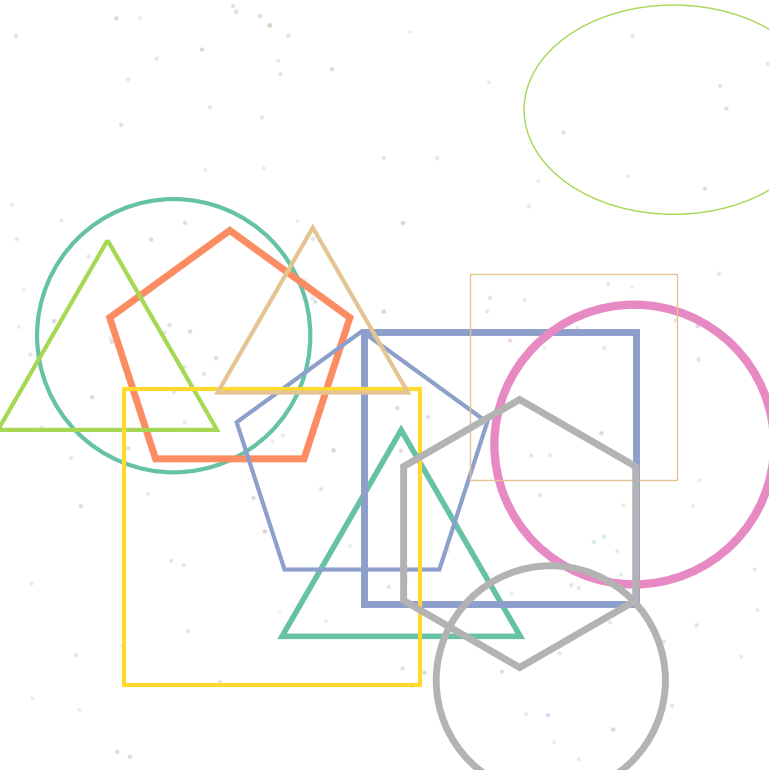[{"shape": "circle", "thickness": 1.5, "radius": 0.89, "center": [0.226, 0.564]}, {"shape": "triangle", "thickness": 2, "radius": 0.89, "center": [0.521, 0.263]}, {"shape": "pentagon", "thickness": 2.5, "radius": 0.82, "center": [0.298, 0.537]}, {"shape": "square", "thickness": 2.5, "radius": 0.88, "center": [0.649, 0.392]}, {"shape": "pentagon", "thickness": 1.5, "radius": 0.86, "center": [0.47, 0.399]}, {"shape": "circle", "thickness": 3, "radius": 0.91, "center": [0.824, 0.423]}, {"shape": "oval", "thickness": 0.5, "radius": 0.97, "center": [0.875, 0.858]}, {"shape": "triangle", "thickness": 1.5, "radius": 0.82, "center": [0.14, 0.524]}, {"shape": "square", "thickness": 1.5, "radius": 0.96, "center": [0.353, 0.303]}, {"shape": "triangle", "thickness": 1.5, "radius": 0.71, "center": [0.406, 0.562]}, {"shape": "square", "thickness": 0.5, "radius": 0.67, "center": [0.745, 0.511]}, {"shape": "circle", "thickness": 2.5, "radius": 0.74, "center": [0.715, 0.116]}, {"shape": "hexagon", "thickness": 2.5, "radius": 0.87, "center": [0.675, 0.307]}]